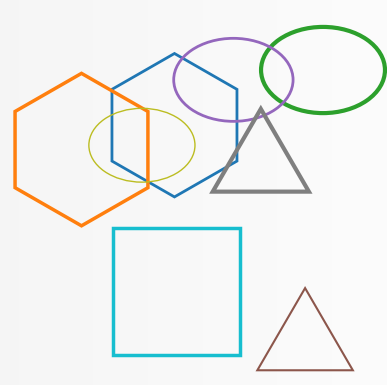[{"shape": "hexagon", "thickness": 2, "radius": 0.93, "center": [0.45, 0.675]}, {"shape": "hexagon", "thickness": 2.5, "radius": 0.99, "center": [0.21, 0.611]}, {"shape": "oval", "thickness": 3, "radius": 0.8, "center": [0.834, 0.818]}, {"shape": "oval", "thickness": 2, "radius": 0.77, "center": [0.602, 0.793]}, {"shape": "triangle", "thickness": 1.5, "radius": 0.71, "center": [0.787, 0.109]}, {"shape": "triangle", "thickness": 3, "radius": 0.72, "center": [0.673, 0.574]}, {"shape": "oval", "thickness": 1, "radius": 0.68, "center": [0.366, 0.623]}, {"shape": "square", "thickness": 2.5, "radius": 0.82, "center": [0.456, 0.243]}]